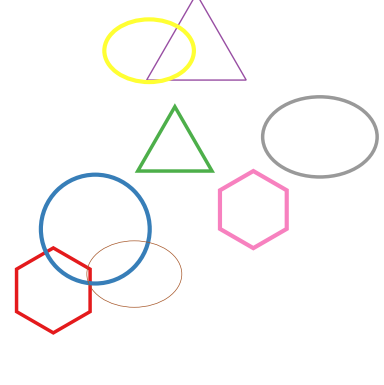[{"shape": "hexagon", "thickness": 2.5, "radius": 0.55, "center": [0.139, 0.246]}, {"shape": "circle", "thickness": 3, "radius": 0.71, "center": [0.248, 0.405]}, {"shape": "triangle", "thickness": 2.5, "radius": 0.56, "center": [0.454, 0.611]}, {"shape": "triangle", "thickness": 1, "radius": 0.75, "center": [0.51, 0.867]}, {"shape": "oval", "thickness": 3, "radius": 0.58, "center": [0.387, 0.868]}, {"shape": "oval", "thickness": 0.5, "radius": 0.62, "center": [0.349, 0.288]}, {"shape": "hexagon", "thickness": 3, "radius": 0.5, "center": [0.658, 0.456]}, {"shape": "oval", "thickness": 2.5, "radius": 0.74, "center": [0.831, 0.644]}]